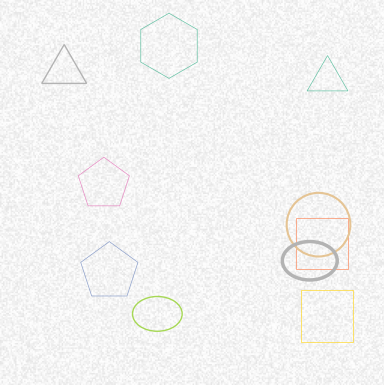[{"shape": "hexagon", "thickness": 0.5, "radius": 0.42, "center": [0.439, 0.881]}, {"shape": "triangle", "thickness": 0.5, "radius": 0.31, "center": [0.851, 0.795]}, {"shape": "square", "thickness": 0.5, "radius": 0.33, "center": [0.836, 0.368]}, {"shape": "pentagon", "thickness": 0.5, "radius": 0.39, "center": [0.284, 0.294]}, {"shape": "pentagon", "thickness": 0.5, "radius": 0.35, "center": [0.27, 0.522]}, {"shape": "oval", "thickness": 1, "radius": 0.32, "center": [0.409, 0.185]}, {"shape": "square", "thickness": 0.5, "radius": 0.34, "center": [0.85, 0.179]}, {"shape": "circle", "thickness": 1.5, "radius": 0.41, "center": [0.827, 0.416]}, {"shape": "triangle", "thickness": 1, "radius": 0.34, "center": [0.167, 0.817]}, {"shape": "oval", "thickness": 2.5, "radius": 0.36, "center": [0.805, 0.323]}]